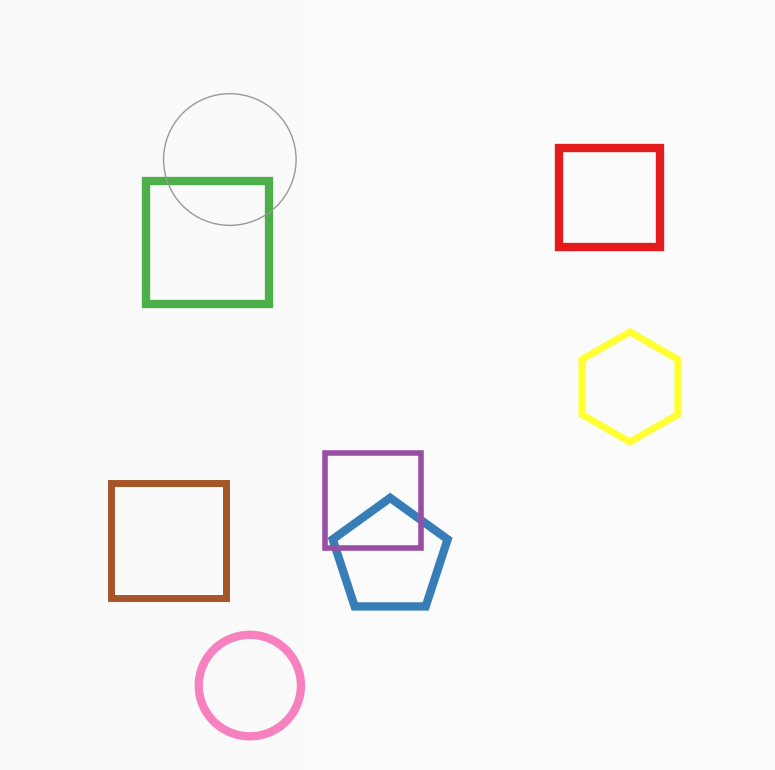[{"shape": "square", "thickness": 3, "radius": 0.32, "center": [0.787, 0.744]}, {"shape": "pentagon", "thickness": 3, "radius": 0.39, "center": [0.503, 0.275]}, {"shape": "square", "thickness": 3, "radius": 0.4, "center": [0.268, 0.685]}, {"shape": "square", "thickness": 2, "radius": 0.31, "center": [0.481, 0.35]}, {"shape": "hexagon", "thickness": 2.5, "radius": 0.36, "center": [0.813, 0.498]}, {"shape": "square", "thickness": 2.5, "radius": 0.37, "center": [0.218, 0.298]}, {"shape": "circle", "thickness": 3, "radius": 0.33, "center": [0.322, 0.11]}, {"shape": "circle", "thickness": 0.5, "radius": 0.43, "center": [0.297, 0.793]}]